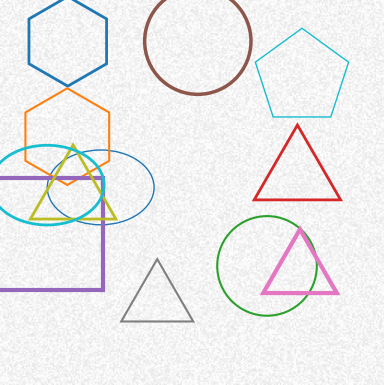[{"shape": "oval", "thickness": 1, "radius": 0.69, "center": [0.262, 0.513]}, {"shape": "hexagon", "thickness": 2, "radius": 0.58, "center": [0.176, 0.893]}, {"shape": "hexagon", "thickness": 1.5, "radius": 0.63, "center": [0.175, 0.645]}, {"shape": "circle", "thickness": 1.5, "radius": 0.65, "center": [0.694, 0.309]}, {"shape": "triangle", "thickness": 2, "radius": 0.65, "center": [0.773, 0.546]}, {"shape": "square", "thickness": 3, "radius": 0.73, "center": [0.121, 0.392]}, {"shape": "circle", "thickness": 2.5, "radius": 0.69, "center": [0.514, 0.893]}, {"shape": "triangle", "thickness": 3, "radius": 0.55, "center": [0.779, 0.294]}, {"shape": "triangle", "thickness": 1.5, "radius": 0.54, "center": [0.408, 0.219]}, {"shape": "triangle", "thickness": 2, "radius": 0.64, "center": [0.19, 0.495]}, {"shape": "oval", "thickness": 2, "radius": 0.74, "center": [0.122, 0.519]}, {"shape": "pentagon", "thickness": 1, "radius": 0.64, "center": [0.784, 0.799]}]